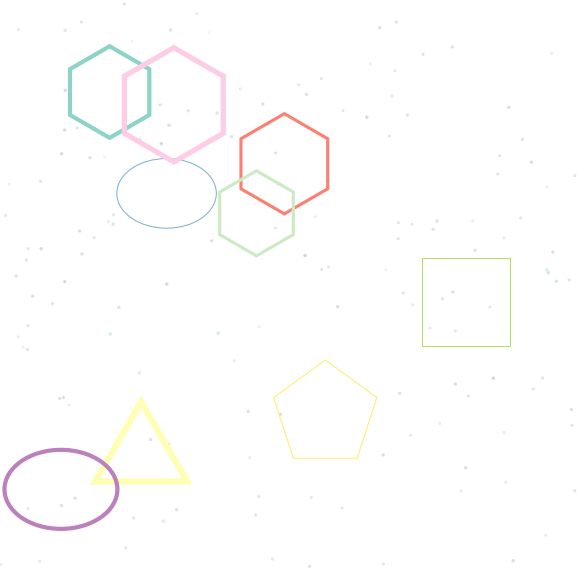[{"shape": "hexagon", "thickness": 2, "radius": 0.4, "center": [0.19, 0.84]}, {"shape": "triangle", "thickness": 3, "radius": 0.46, "center": [0.244, 0.211]}, {"shape": "hexagon", "thickness": 1.5, "radius": 0.43, "center": [0.492, 0.716]}, {"shape": "oval", "thickness": 0.5, "radius": 0.43, "center": [0.288, 0.664]}, {"shape": "square", "thickness": 0.5, "radius": 0.38, "center": [0.807, 0.477]}, {"shape": "hexagon", "thickness": 2.5, "radius": 0.49, "center": [0.301, 0.818]}, {"shape": "oval", "thickness": 2, "radius": 0.49, "center": [0.106, 0.152]}, {"shape": "hexagon", "thickness": 1.5, "radius": 0.37, "center": [0.444, 0.63]}, {"shape": "pentagon", "thickness": 0.5, "radius": 0.47, "center": [0.563, 0.282]}]